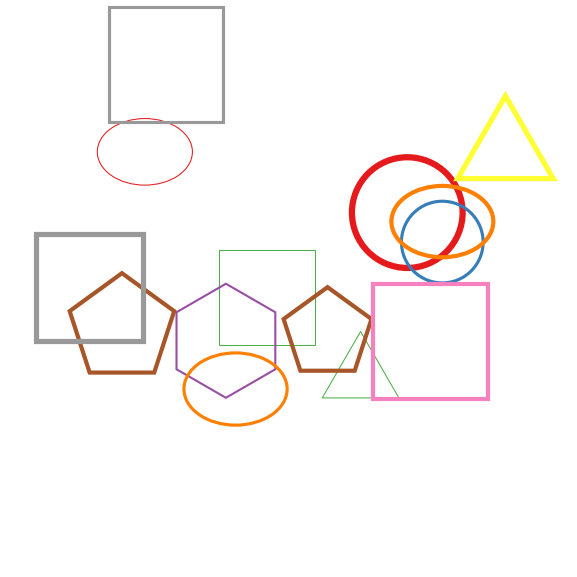[{"shape": "circle", "thickness": 3, "radius": 0.48, "center": [0.705, 0.631]}, {"shape": "oval", "thickness": 0.5, "radius": 0.41, "center": [0.251, 0.736]}, {"shape": "circle", "thickness": 1.5, "radius": 0.35, "center": [0.766, 0.58]}, {"shape": "triangle", "thickness": 0.5, "radius": 0.38, "center": [0.624, 0.348]}, {"shape": "square", "thickness": 0.5, "radius": 0.41, "center": [0.463, 0.484]}, {"shape": "hexagon", "thickness": 1, "radius": 0.49, "center": [0.391, 0.409]}, {"shape": "oval", "thickness": 2, "radius": 0.44, "center": [0.766, 0.615]}, {"shape": "oval", "thickness": 1.5, "radius": 0.45, "center": [0.408, 0.326]}, {"shape": "triangle", "thickness": 2.5, "radius": 0.48, "center": [0.875, 0.738]}, {"shape": "pentagon", "thickness": 2, "radius": 0.4, "center": [0.567, 0.422]}, {"shape": "pentagon", "thickness": 2, "radius": 0.48, "center": [0.211, 0.431]}, {"shape": "square", "thickness": 2, "radius": 0.5, "center": [0.745, 0.408]}, {"shape": "square", "thickness": 1.5, "radius": 0.5, "center": [0.287, 0.887]}, {"shape": "square", "thickness": 2.5, "radius": 0.46, "center": [0.155, 0.501]}]